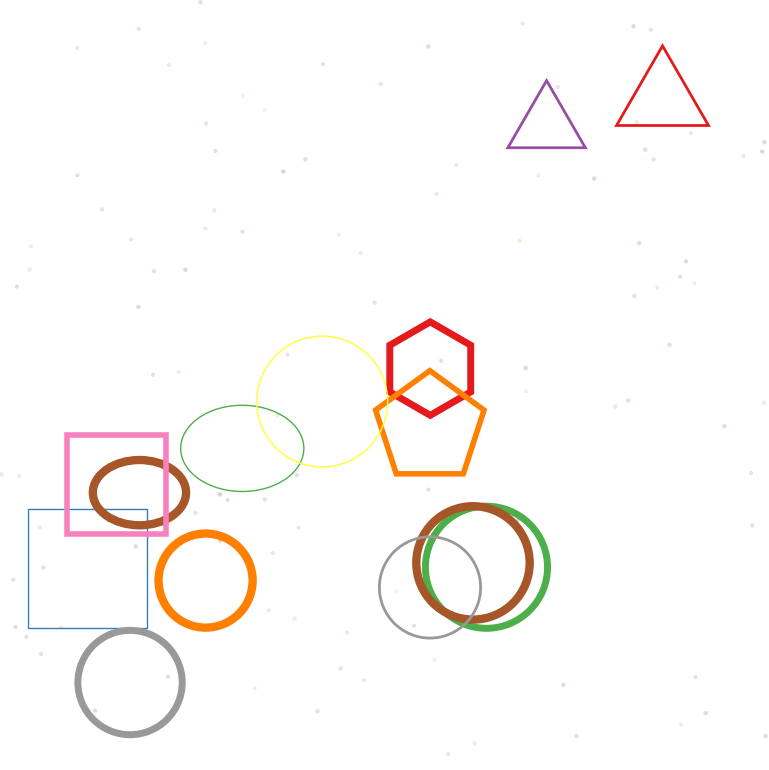[{"shape": "hexagon", "thickness": 2.5, "radius": 0.3, "center": [0.559, 0.521]}, {"shape": "triangle", "thickness": 1, "radius": 0.34, "center": [0.86, 0.872]}, {"shape": "square", "thickness": 0.5, "radius": 0.39, "center": [0.113, 0.262]}, {"shape": "circle", "thickness": 2.5, "radius": 0.4, "center": [0.632, 0.263]}, {"shape": "oval", "thickness": 0.5, "radius": 0.4, "center": [0.315, 0.418]}, {"shape": "triangle", "thickness": 1, "radius": 0.29, "center": [0.71, 0.837]}, {"shape": "pentagon", "thickness": 2, "radius": 0.37, "center": [0.558, 0.445]}, {"shape": "circle", "thickness": 3, "radius": 0.31, "center": [0.267, 0.246]}, {"shape": "circle", "thickness": 0.5, "radius": 0.42, "center": [0.418, 0.479]}, {"shape": "oval", "thickness": 3, "radius": 0.3, "center": [0.181, 0.36]}, {"shape": "circle", "thickness": 3, "radius": 0.37, "center": [0.614, 0.269]}, {"shape": "square", "thickness": 2, "radius": 0.32, "center": [0.151, 0.371]}, {"shape": "circle", "thickness": 2.5, "radius": 0.34, "center": [0.169, 0.114]}, {"shape": "circle", "thickness": 1, "radius": 0.33, "center": [0.558, 0.237]}]